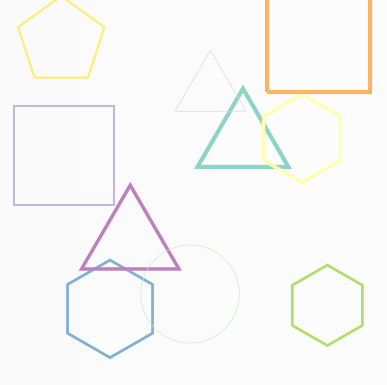[{"shape": "triangle", "thickness": 3, "radius": 0.68, "center": [0.627, 0.634]}, {"shape": "hexagon", "thickness": 2.5, "radius": 0.57, "center": [0.779, 0.641]}, {"shape": "square", "thickness": 1.5, "radius": 0.64, "center": [0.165, 0.595]}, {"shape": "hexagon", "thickness": 2, "radius": 0.63, "center": [0.284, 0.198]}, {"shape": "square", "thickness": 3, "radius": 0.67, "center": [0.822, 0.894]}, {"shape": "hexagon", "thickness": 2, "radius": 0.52, "center": [0.845, 0.207]}, {"shape": "triangle", "thickness": 0.5, "radius": 0.53, "center": [0.543, 0.764]}, {"shape": "triangle", "thickness": 2.5, "radius": 0.73, "center": [0.336, 0.374]}, {"shape": "circle", "thickness": 0.5, "radius": 0.64, "center": [0.491, 0.236]}, {"shape": "pentagon", "thickness": 1.5, "radius": 0.59, "center": [0.158, 0.893]}]